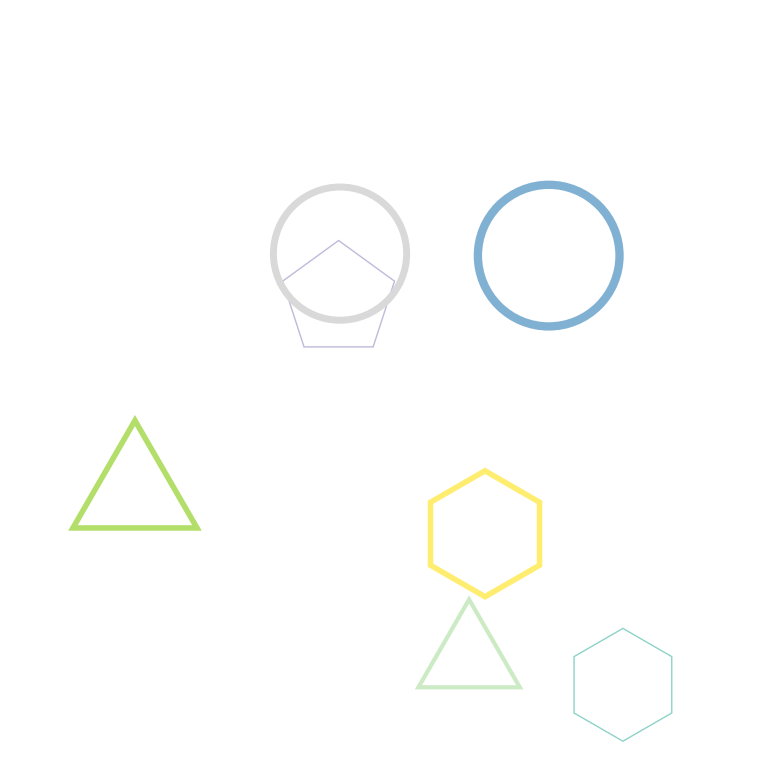[{"shape": "hexagon", "thickness": 0.5, "radius": 0.37, "center": [0.809, 0.111]}, {"shape": "pentagon", "thickness": 0.5, "radius": 0.38, "center": [0.44, 0.611]}, {"shape": "circle", "thickness": 3, "radius": 0.46, "center": [0.713, 0.668]}, {"shape": "triangle", "thickness": 2, "radius": 0.46, "center": [0.175, 0.361]}, {"shape": "circle", "thickness": 2.5, "radius": 0.43, "center": [0.442, 0.671]}, {"shape": "triangle", "thickness": 1.5, "radius": 0.38, "center": [0.609, 0.145]}, {"shape": "hexagon", "thickness": 2, "radius": 0.41, "center": [0.63, 0.307]}]